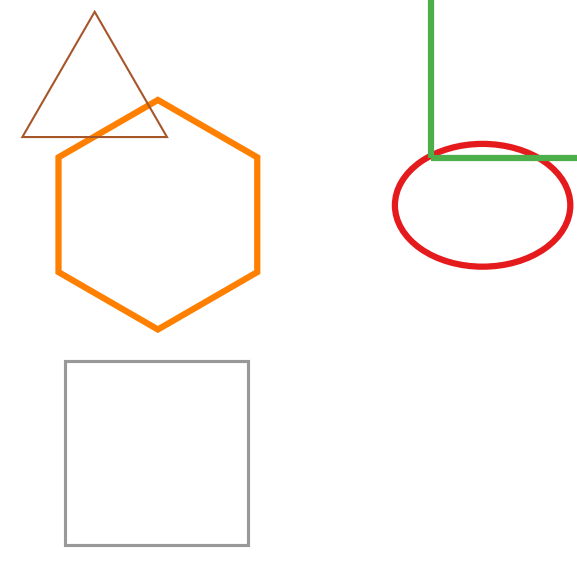[{"shape": "oval", "thickness": 3, "radius": 0.76, "center": [0.836, 0.644]}, {"shape": "square", "thickness": 3, "radius": 0.74, "center": [0.893, 0.874]}, {"shape": "hexagon", "thickness": 3, "radius": 0.99, "center": [0.273, 0.627]}, {"shape": "triangle", "thickness": 1, "radius": 0.72, "center": [0.164, 0.834]}, {"shape": "square", "thickness": 1.5, "radius": 0.8, "center": [0.271, 0.214]}]